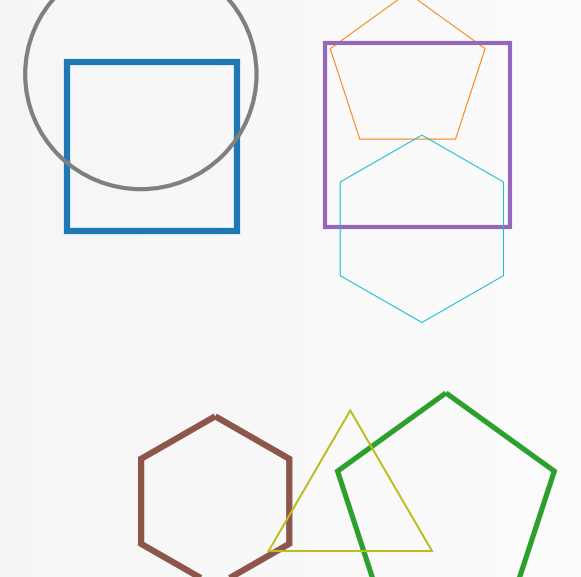[{"shape": "square", "thickness": 3, "radius": 0.73, "center": [0.261, 0.745]}, {"shape": "pentagon", "thickness": 0.5, "radius": 0.7, "center": [0.701, 0.872]}, {"shape": "pentagon", "thickness": 2.5, "radius": 0.98, "center": [0.767, 0.123]}, {"shape": "square", "thickness": 2, "radius": 0.79, "center": [0.718, 0.765]}, {"shape": "hexagon", "thickness": 3, "radius": 0.74, "center": [0.37, 0.131]}, {"shape": "circle", "thickness": 2, "radius": 1.0, "center": [0.242, 0.871]}, {"shape": "triangle", "thickness": 1, "radius": 0.81, "center": [0.603, 0.126]}, {"shape": "hexagon", "thickness": 0.5, "radius": 0.81, "center": [0.726, 0.603]}]